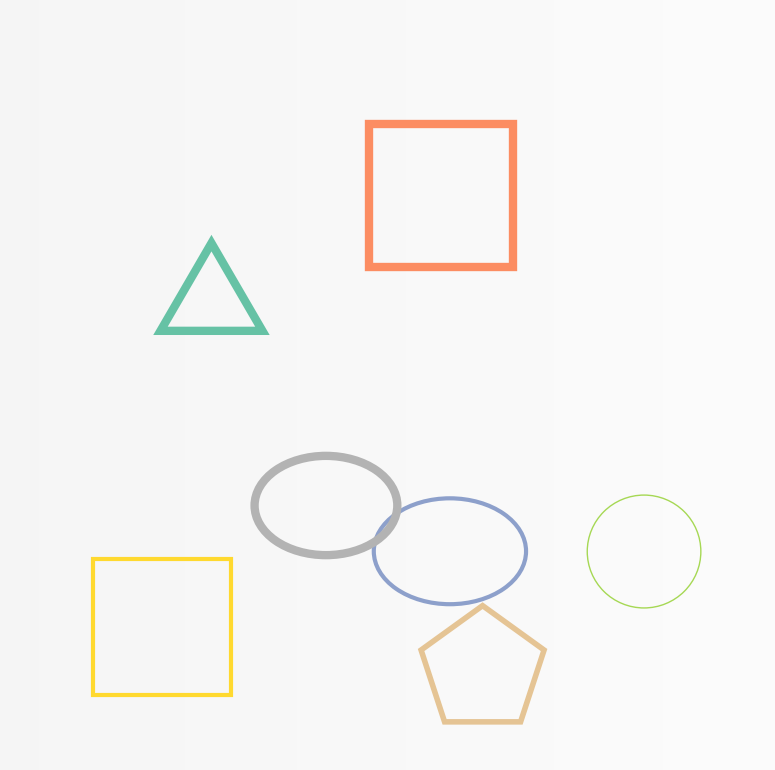[{"shape": "triangle", "thickness": 3, "radius": 0.38, "center": [0.273, 0.608]}, {"shape": "square", "thickness": 3, "radius": 0.47, "center": [0.569, 0.746]}, {"shape": "oval", "thickness": 1.5, "radius": 0.49, "center": [0.581, 0.284]}, {"shape": "circle", "thickness": 0.5, "radius": 0.37, "center": [0.831, 0.284]}, {"shape": "square", "thickness": 1.5, "radius": 0.44, "center": [0.209, 0.186]}, {"shape": "pentagon", "thickness": 2, "radius": 0.42, "center": [0.623, 0.13]}, {"shape": "oval", "thickness": 3, "radius": 0.46, "center": [0.421, 0.344]}]